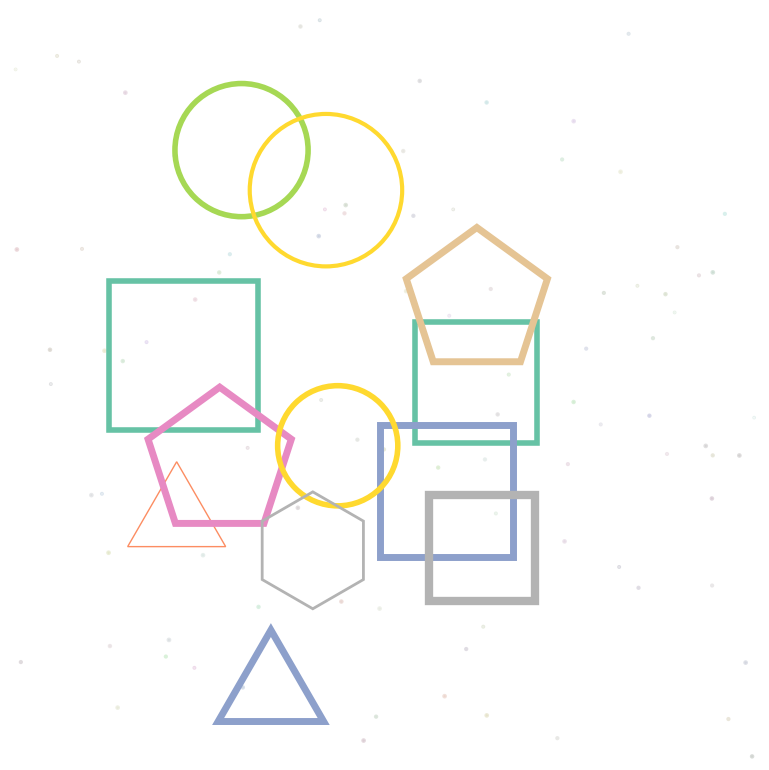[{"shape": "square", "thickness": 2, "radius": 0.39, "center": [0.618, 0.503]}, {"shape": "square", "thickness": 2, "radius": 0.48, "center": [0.238, 0.539]}, {"shape": "triangle", "thickness": 0.5, "radius": 0.37, "center": [0.229, 0.327]}, {"shape": "triangle", "thickness": 2.5, "radius": 0.4, "center": [0.352, 0.103]}, {"shape": "square", "thickness": 2.5, "radius": 0.43, "center": [0.58, 0.363]}, {"shape": "pentagon", "thickness": 2.5, "radius": 0.49, "center": [0.285, 0.399]}, {"shape": "circle", "thickness": 2, "radius": 0.43, "center": [0.314, 0.805]}, {"shape": "circle", "thickness": 2, "radius": 0.39, "center": [0.439, 0.421]}, {"shape": "circle", "thickness": 1.5, "radius": 0.49, "center": [0.423, 0.753]}, {"shape": "pentagon", "thickness": 2.5, "radius": 0.48, "center": [0.619, 0.608]}, {"shape": "square", "thickness": 3, "radius": 0.34, "center": [0.626, 0.289]}, {"shape": "hexagon", "thickness": 1, "radius": 0.38, "center": [0.406, 0.285]}]